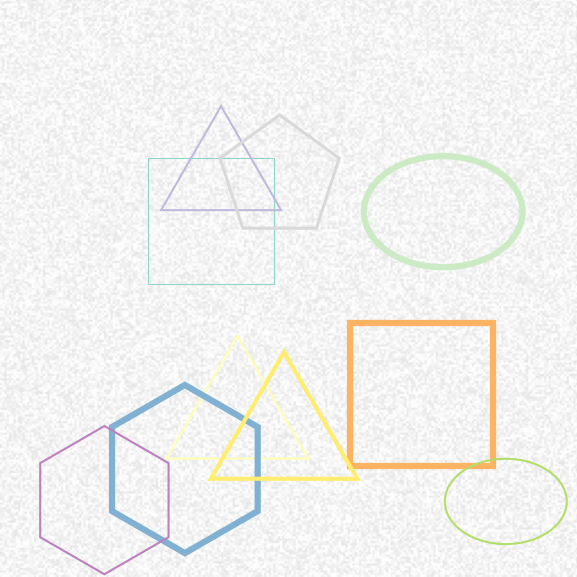[{"shape": "square", "thickness": 0.5, "radius": 0.54, "center": [0.366, 0.617]}, {"shape": "triangle", "thickness": 1, "radius": 0.71, "center": [0.411, 0.276]}, {"shape": "triangle", "thickness": 1, "radius": 0.6, "center": [0.383, 0.695]}, {"shape": "hexagon", "thickness": 3, "radius": 0.73, "center": [0.32, 0.187]}, {"shape": "square", "thickness": 3, "radius": 0.62, "center": [0.729, 0.317]}, {"shape": "oval", "thickness": 1, "radius": 0.53, "center": [0.876, 0.131]}, {"shape": "pentagon", "thickness": 1.5, "radius": 0.54, "center": [0.484, 0.692]}, {"shape": "hexagon", "thickness": 1, "radius": 0.64, "center": [0.181, 0.133]}, {"shape": "oval", "thickness": 3, "radius": 0.69, "center": [0.767, 0.633]}, {"shape": "triangle", "thickness": 2, "radius": 0.73, "center": [0.492, 0.243]}]